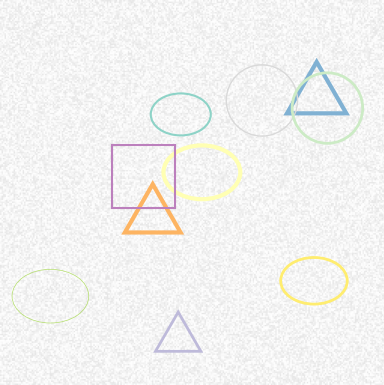[{"shape": "oval", "thickness": 1.5, "radius": 0.39, "center": [0.47, 0.703]}, {"shape": "oval", "thickness": 3, "radius": 0.5, "center": [0.524, 0.552]}, {"shape": "triangle", "thickness": 2, "radius": 0.34, "center": [0.463, 0.122]}, {"shape": "triangle", "thickness": 3, "radius": 0.44, "center": [0.822, 0.75]}, {"shape": "triangle", "thickness": 3, "radius": 0.42, "center": [0.397, 0.438]}, {"shape": "oval", "thickness": 0.5, "radius": 0.5, "center": [0.131, 0.231]}, {"shape": "circle", "thickness": 1, "radius": 0.46, "center": [0.68, 0.739]}, {"shape": "square", "thickness": 1.5, "radius": 0.41, "center": [0.373, 0.542]}, {"shape": "circle", "thickness": 2, "radius": 0.46, "center": [0.85, 0.719]}, {"shape": "oval", "thickness": 2, "radius": 0.43, "center": [0.815, 0.271]}]